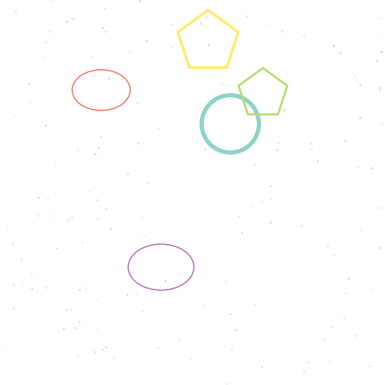[{"shape": "circle", "thickness": 3, "radius": 0.37, "center": [0.598, 0.678]}, {"shape": "oval", "thickness": 1, "radius": 0.38, "center": [0.263, 0.766]}, {"shape": "pentagon", "thickness": 1.5, "radius": 0.33, "center": [0.683, 0.757]}, {"shape": "oval", "thickness": 1, "radius": 0.43, "center": [0.418, 0.306]}, {"shape": "pentagon", "thickness": 2, "radius": 0.41, "center": [0.54, 0.891]}]